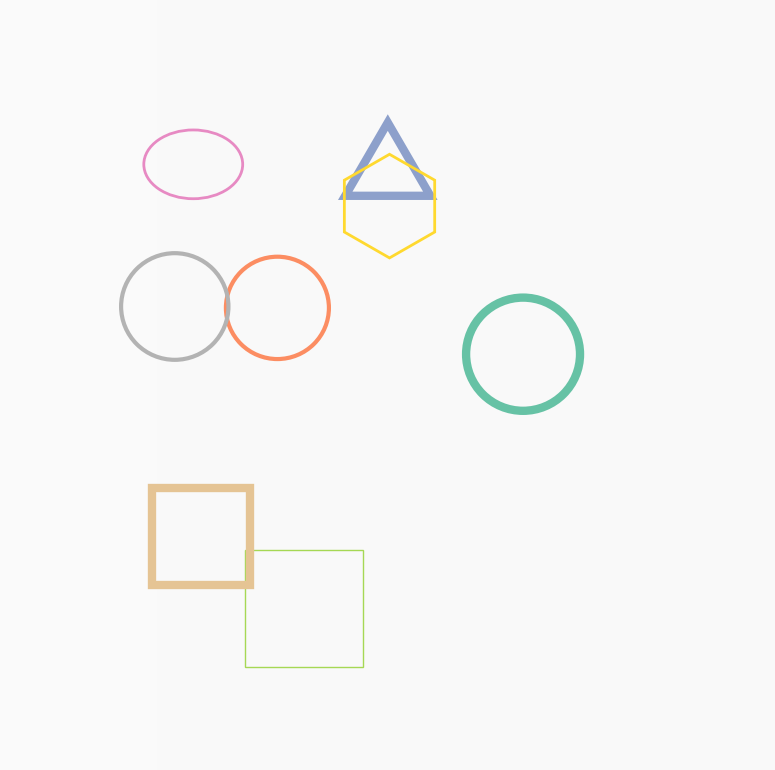[{"shape": "circle", "thickness": 3, "radius": 0.37, "center": [0.675, 0.54]}, {"shape": "circle", "thickness": 1.5, "radius": 0.33, "center": [0.358, 0.6]}, {"shape": "triangle", "thickness": 3, "radius": 0.32, "center": [0.5, 0.777]}, {"shape": "oval", "thickness": 1, "radius": 0.32, "center": [0.249, 0.787]}, {"shape": "square", "thickness": 0.5, "radius": 0.38, "center": [0.392, 0.209]}, {"shape": "hexagon", "thickness": 1, "radius": 0.34, "center": [0.503, 0.732]}, {"shape": "square", "thickness": 3, "radius": 0.31, "center": [0.259, 0.303]}, {"shape": "circle", "thickness": 1.5, "radius": 0.35, "center": [0.226, 0.602]}]